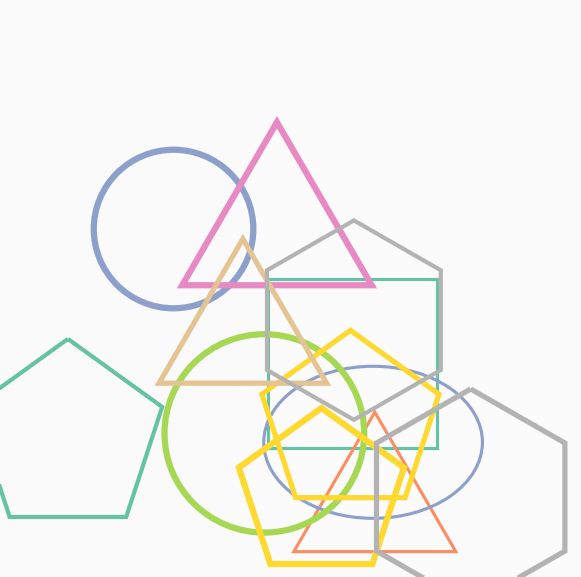[{"shape": "pentagon", "thickness": 2, "radius": 0.85, "center": [0.117, 0.242]}, {"shape": "square", "thickness": 1.5, "radius": 0.73, "center": [0.607, 0.37]}, {"shape": "triangle", "thickness": 1.5, "radius": 0.81, "center": [0.645, 0.124]}, {"shape": "oval", "thickness": 1.5, "radius": 0.94, "center": [0.642, 0.233]}, {"shape": "circle", "thickness": 3, "radius": 0.69, "center": [0.299, 0.603]}, {"shape": "triangle", "thickness": 3, "radius": 0.94, "center": [0.476, 0.599]}, {"shape": "circle", "thickness": 3, "radius": 0.86, "center": [0.455, 0.249]}, {"shape": "pentagon", "thickness": 2.5, "radius": 0.8, "center": [0.603, 0.267]}, {"shape": "pentagon", "thickness": 3, "radius": 0.75, "center": [0.553, 0.143]}, {"shape": "triangle", "thickness": 2.5, "radius": 0.83, "center": [0.418, 0.419]}, {"shape": "hexagon", "thickness": 2.5, "radius": 0.94, "center": [0.81, 0.138]}, {"shape": "hexagon", "thickness": 2, "radius": 0.86, "center": [0.609, 0.445]}]